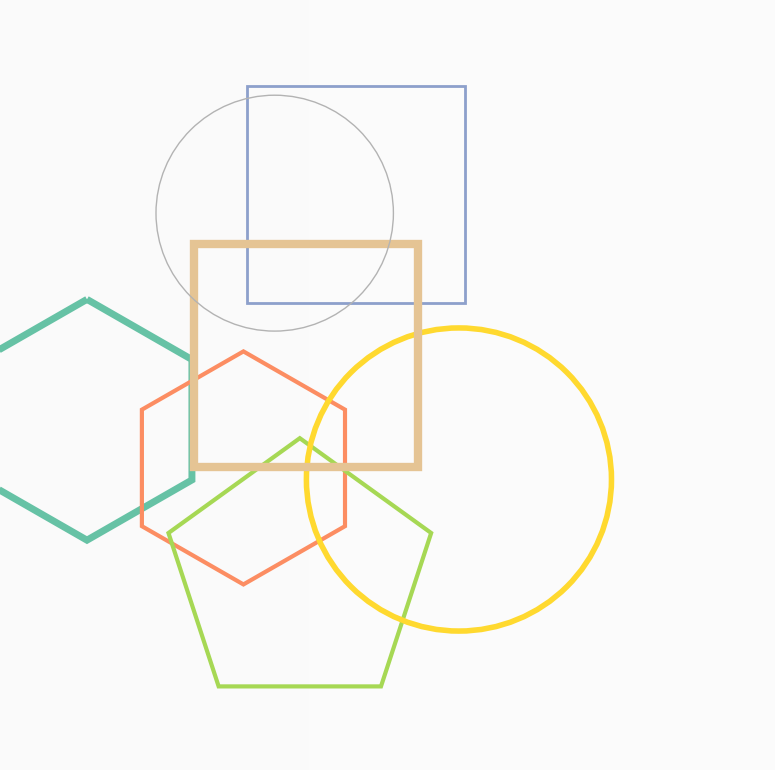[{"shape": "hexagon", "thickness": 2.5, "radius": 0.78, "center": [0.112, 0.455]}, {"shape": "hexagon", "thickness": 1.5, "radius": 0.76, "center": [0.314, 0.392]}, {"shape": "square", "thickness": 1, "radius": 0.7, "center": [0.459, 0.747]}, {"shape": "pentagon", "thickness": 1.5, "radius": 0.89, "center": [0.387, 0.253]}, {"shape": "circle", "thickness": 2, "radius": 0.98, "center": [0.592, 0.377]}, {"shape": "square", "thickness": 3, "radius": 0.72, "center": [0.395, 0.538]}, {"shape": "circle", "thickness": 0.5, "radius": 0.77, "center": [0.354, 0.723]}]